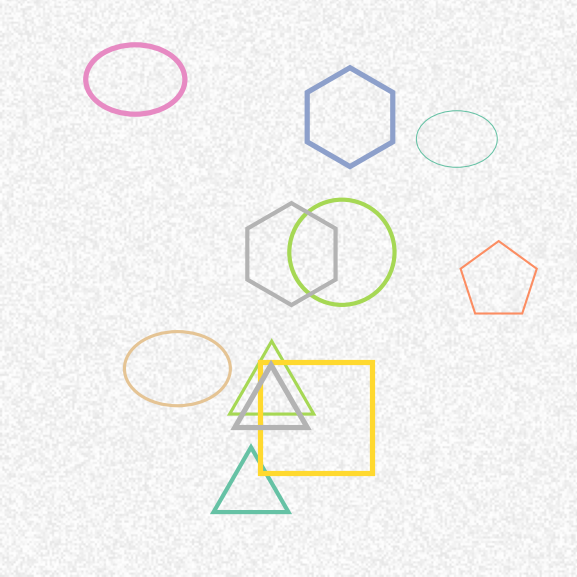[{"shape": "oval", "thickness": 0.5, "radius": 0.35, "center": [0.791, 0.758]}, {"shape": "triangle", "thickness": 2, "radius": 0.37, "center": [0.435, 0.15]}, {"shape": "pentagon", "thickness": 1, "radius": 0.35, "center": [0.864, 0.512]}, {"shape": "hexagon", "thickness": 2.5, "radius": 0.43, "center": [0.606, 0.796]}, {"shape": "oval", "thickness": 2.5, "radius": 0.43, "center": [0.234, 0.861]}, {"shape": "triangle", "thickness": 1.5, "radius": 0.42, "center": [0.47, 0.324]}, {"shape": "circle", "thickness": 2, "radius": 0.46, "center": [0.592, 0.562]}, {"shape": "square", "thickness": 2.5, "radius": 0.48, "center": [0.547, 0.276]}, {"shape": "oval", "thickness": 1.5, "radius": 0.46, "center": [0.307, 0.361]}, {"shape": "triangle", "thickness": 2.5, "radius": 0.36, "center": [0.469, 0.295]}, {"shape": "hexagon", "thickness": 2, "radius": 0.44, "center": [0.505, 0.559]}]